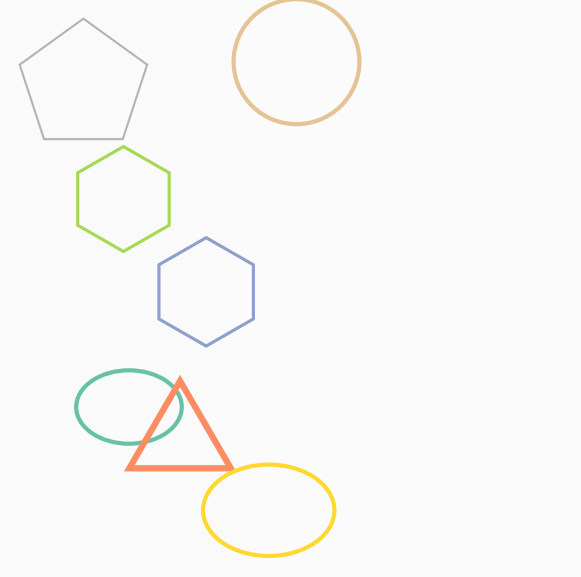[{"shape": "oval", "thickness": 2, "radius": 0.45, "center": [0.222, 0.294]}, {"shape": "triangle", "thickness": 3, "radius": 0.5, "center": [0.31, 0.239]}, {"shape": "hexagon", "thickness": 1.5, "radius": 0.47, "center": [0.355, 0.494]}, {"shape": "hexagon", "thickness": 1.5, "radius": 0.45, "center": [0.212, 0.655]}, {"shape": "oval", "thickness": 2, "radius": 0.56, "center": [0.462, 0.116]}, {"shape": "circle", "thickness": 2, "radius": 0.54, "center": [0.51, 0.892]}, {"shape": "pentagon", "thickness": 1, "radius": 0.58, "center": [0.144, 0.852]}]